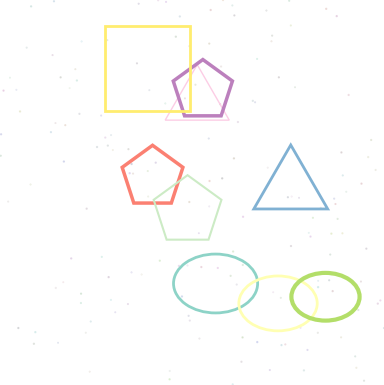[{"shape": "oval", "thickness": 2, "radius": 0.55, "center": [0.56, 0.264]}, {"shape": "oval", "thickness": 2, "radius": 0.51, "center": [0.722, 0.212]}, {"shape": "pentagon", "thickness": 2.5, "radius": 0.41, "center": [0.396, 0.54]}, {"shape": "triangle", "thickness": 2, "radius": 0.55, "center": [0.755, 0.513]}, {"shape": "oval", "thickness": 3, "radius": 0.44, "center": [0.845, 0.229]}, {"shape": "triangle", "thickness": 1, "radius": 0.48, "center": [0.512, 0.736]}, {"shape": "pentagon", "thickness": 2.5, "radius": 0.4, "center": [0.527, 0.765]}, {"shape": "pentagon", "thickness": 1.5, "radius": 0.46, "center": [0.487, 0.452]}, {"shape": "square", "thickness": 2, "radius": 0.55, "center": [0.384, 0.821]}]